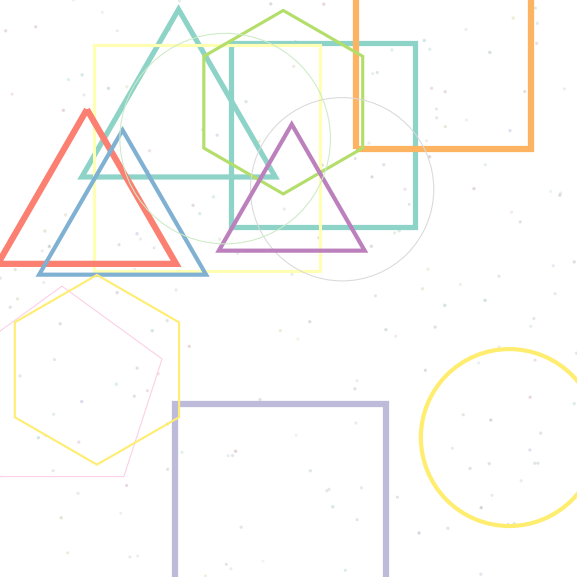[{"shape": "square", "thickness": 2.5, "radius": 0.8, "center": [0.559, 0.766]}, {"shape": "triangle", "thickness": 2.5, "radius": 0.97, "center": [0.309, 0.789]}, {"shape": "square", "thickness": 1.5, "radius": 0.98, "center": [0.358, 0.726]}, {"shape": "square", "thickness": 3, "radius": 0.91, "center": [0.485, 0.117]}, {"shape": "triangle", "thickness": 3, "radius": 0.89, "center": [0.151, 0.631]}, {"shape": "triangle", "thickness": 2, "radius": 0.83, "center": [0.212, 0.607]}, {"shape": "square", "thickness": 3, "radius": 0.76, "center": [0.768, 0.893]}, {"shape": "hexagon", "thickness": 1.5, "radius": 0.79, "center": [0.49, 0.822]}, {"shape": "pentagon", "thickness": 0.5, "radius": 0.91, "center": [0.107, 0.321]}, {"shape": "circle", "thickness": 0.5, "radius": 0.79, "center": [0.592, 0.671]}, {"shape": "triangle", "thickness": 2, "radius": 0.73, "center": [0.505, 0.638]}, {"shape": "circle", "thickness": 0.5, "radius": 0.91, "center": [0.39, 0.759]}, {"shape": "hexagon", "thickness": 1, "radius": 0.82, "center": [0.168, 0.359]}, {"shape": "circle", "thickness": 2, "radius": 0.77, "center": [0.882, 0.241]}]